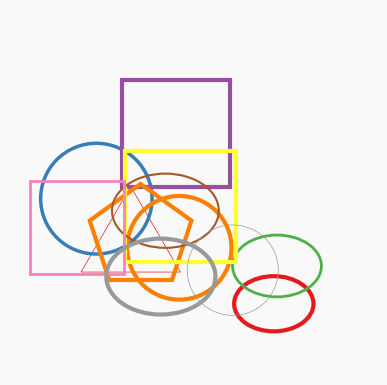[{"shape": "triangle", "thickness": 0.5, "radius": 0.74, "center": [0.337, 0.367]}, {"shape": "oval", "thickness": 3, "radius": 0.51, "center": [0.707, 0.211]}, {"shape": "circle", "thickness": 2.5, "radius": 0.72, "center": [0.249, 0.484]}, {"shape": "oval", "thickness": 2, "radius": 0.57, "center": [0.715, 0.309]}, {"shape": "square", "thickness": 3, "radius": 0.69, "center": [0.455, 0.654]}, {"shape": "pentagon", "thickness": 3, "radius": 0.69, "center": [0.363, 0.384]}, {"shape": "circle", "thickness": 3, "radius": 0.67, "center": [0.463, 0.356]}, {"shape": "square", "thickness": 3, "radius": 0.72, "center": [0.466, 0.463]}, {"shape": "oval", "thickness": 1.5, "radius": 0.69, "center": [0.427, 0.453]}, {"shape": "square", "thickness": 2, "radius": 0.61, "center": [0.2, 0.409]}, {"shape": "oval", "thickness": 3, "radius": 0.7, "center": [0.415, 0.282]}, {"shape": "circle", "thickness": 0.5, "radius": 0.59, "center": [0.601, 0.298]}]